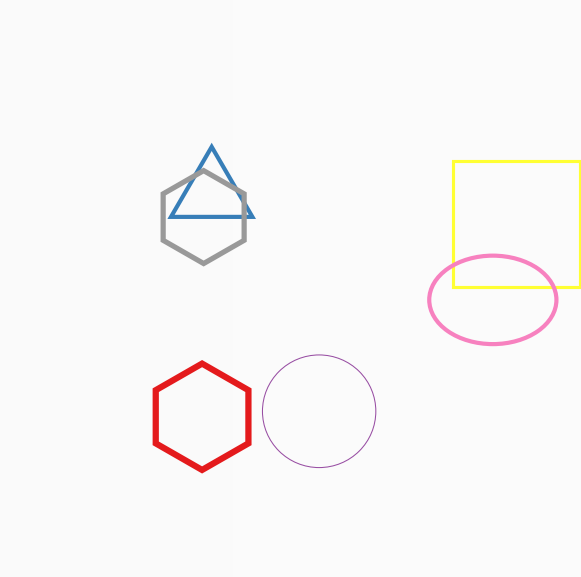[{"shape": "hexagon", "thickness": 3, "radius": 0.46, "center": [0.348, 0.277]}, {"shape": "triangle", "thickness": 2, "radius": 0.4, "center": [0.364, 0.664]}, {"shape": "circle", "thickness": 0.5, "radius": 0.49, "center": [0.549, 0.287]}, {"shape": "square", "thickness": 1.5, "radius": 0.54, "center": [0.889, 0.612]}, {"shape": "oval", "thickness": 2, "radius": 0.55, "center": [0.848, 0.48]}, {"shape": "hexagon", "thickness": 2.5, "radius": 0.4, "center": [0.35, 0.623]}]